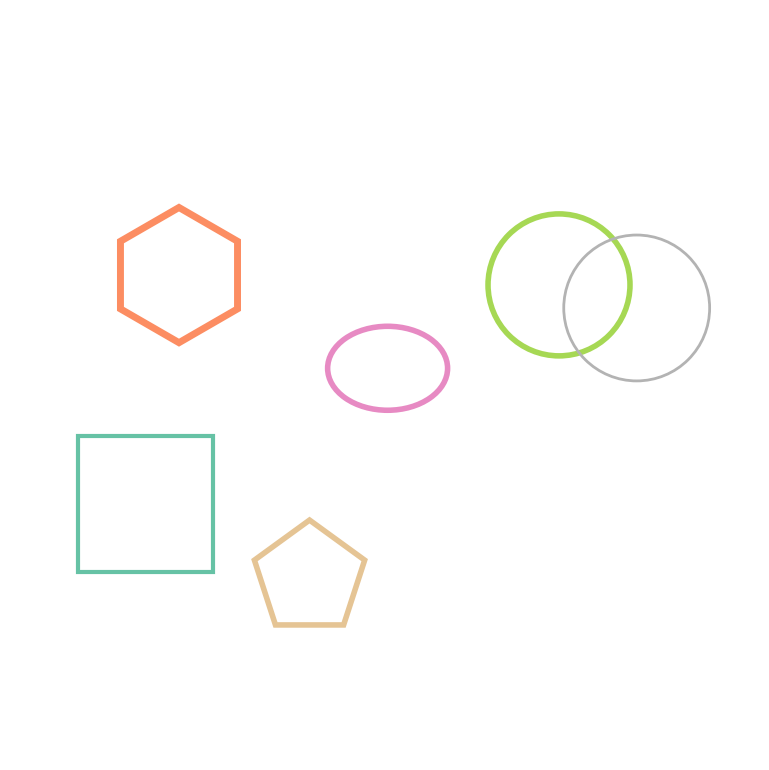[{"shape": "square", "thickness": 1.5, "radius": 0.44, "center": [0.189, 0.346]}, {"shape": "hexagon", "thickness": 2.5, "radius": 0.44, "center": [0.232, 0.643]}, {"shape": "oval", "thickness": 2, "radius": 0.39, "center": [0.503, 0.522]}, {"shape": "circle", "thickness": 2, "radius": 0.46, "center": [0.726, 0.63]}, {"shape": "pentagon", "thickness": 2, "radius": 0.38, "center": [0.402, 0.249]}, {"shape": "circle", "thickness": 1, "radius": 0.47, "center": [0.827, 0.6]}]